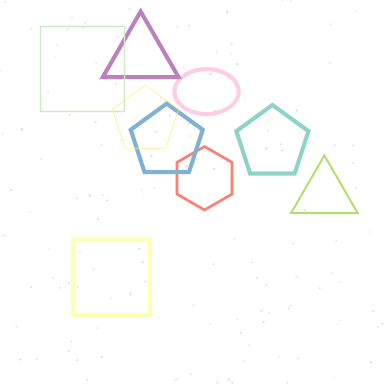[{"shape": "pentagon", "thickness": 3, "radius": 0.49, "center": [0.708, 0.629]}, {"shape": "square", "thickness": 3, "radius": 0.49, "center": [0.289, 0.28]}, {"shape": "hexagon", "thickness": 2, "radius": 0.41, "center": [0.531, 0.537]}, {"shape": "pentagon", "thickness": 3, "radius": 0.49, "center": [0.433, 0.633]}, {"shape": "triangle", "thickness": 1.5, "radius": 0.5, "center": [0.843, 0.497]}, {"shape": "oval", "thickness": 3, "radius": 0.42, "center": [0.537, 0.762]}, {"shape": "triangle", "thickness": 3, "radius": 0.57, "center": [0.365, 0.857]}, {"shape": "square", "thickness": 1, "radius": 0.55, "center": [0.213, 0.822]}, {"shape": "pentagon", "thickness": 0.5, "radius": 0.45, "center": [0.378, 0.688]}]